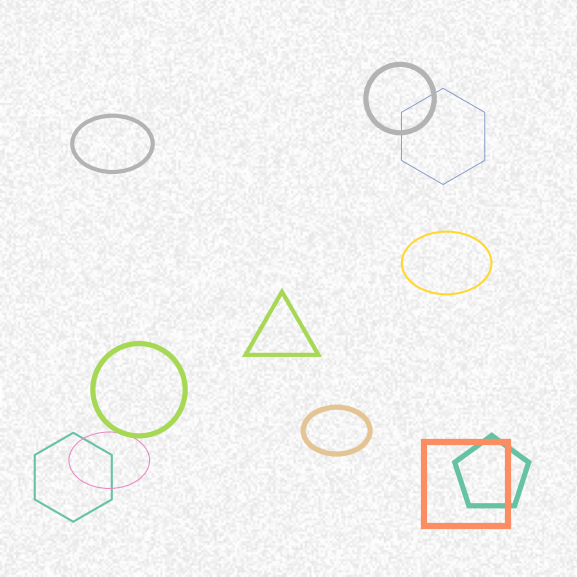[{"shape": "hexagon", "thickness": 1, "radius": 0.39, "center": [0.127, 0.173]}, {"shape": "pentagon", "thickness": 2.5, "radius": 0.34, "center": [0.851, 0.178]}, {"shape": "square", "thickness": 3, "radius": 0.36, "center": [0.807, 0.161]}, {"shape": "hexagon", "thickness": 0.5, "radius": 0.42, "center": [0.767, 0.763]}, {"shape": "oval", "thickness": 0.5, "radius": 0.35, "center": [0.189, 0.202]}, {"shape": "circle", "thickness": 2.5, "radius": 0.4, "center": [0.241, 0.324]}, {"shape": "triangle", "thickness": 2, "radius": 0.36, "center": [0.488, 0.421]}, {"shape": "oval", "thickness": 1, "radius": 0.39, "center": [0.773, 0.544]}, {"shape": "oval", "thickness": 2.5, "radius": 0.29, "center": [0.583, 0.253]}, {"shape": "circle", "thickness": 2.5, "radius": 0.3, "center": [0.693, 0.828]}, {"shape": "oval", "thickness": 2, "radius": 0.35, "center": [0.195, 0.75]}]